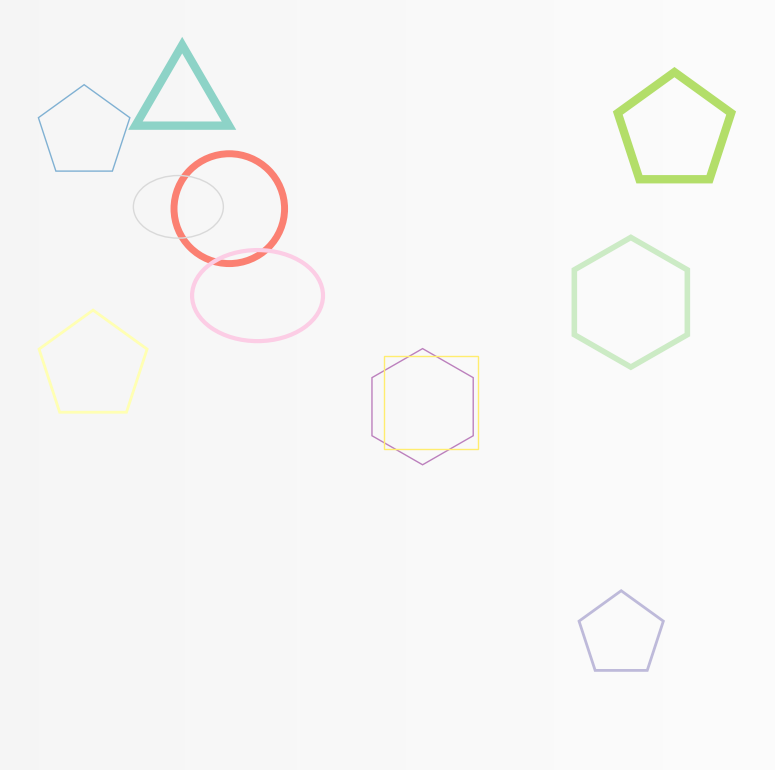[{"shape": "triangle", "thickness": 3, "radius": 0.35, "center": [0.235, 0.872]}, {"shape": "pentagon", "thickness": 1, "radius": 0.37, "center": [0.12, 0.524]}, {"shape": "pentagon", "thickness": 1, "radius": 0.29, "center": [0.802, 0.176]}, {"shape": "circle", "thickness": 2.5, "radius": 0.36, "center": [0.296, 0.729]}, {"shape": "pentagon", "thickness": 0.5, "radius": 0.31, "center": [0.109, 0.828]}, {"shape": "pentagon", "thickness": 3, "radius": 0.38, "center": [0.87, 0.829]}, {"shape": "oval", "thickness": 1.5, "radius": 0.42, "center": [0.332, 0.616]}, {"shape": "oval", "thickness": 0.5, "radius": 0.29, "center": [0.23, 0.731]}, {"shape": "hexagon", "thickness": 0.5, "radius": 0.38, "center": [0.545, 0.472]}, {"shape": "hexagon", "thickness": 2, "radius": 0.42, "center": [0.814, 0.607]}, {"shape": "square", "thickness": 0.5, "radius": 0.3, "center": [0.556, 0.477]}]